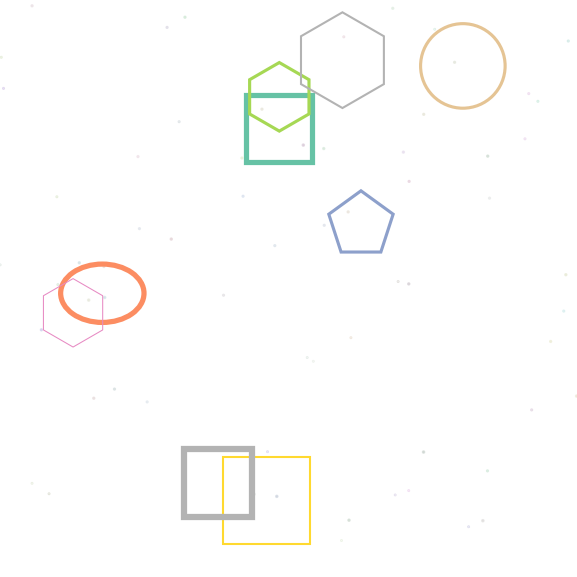[{"shape": "square", "thickness": 2.5, "radius": 0.29, "center": [0.483, 0.777]}, {"shape": "oval", "thickness": 2.5, "radius": 0.36, "center": [0.177, 0.491]}, {"shape": "pentagon", "thickness": 1.5, "radius": 0.29, "center": [0.625, 0.61]}, {"shape": "hexagon", "thickness": 0.5, "radius": 0.3, "center": [0.127, 0.457]}, {"shape": "hexagon", "thickness": 1.5, "radius": 0.3, "center": [0.484, 0.831]}, {"shape": "square", "thickness": 1, "radius": 0.38, "center": [0.461, 0.132]}, {"shape": "circle", "thickness": 1.5, "radius": 0.37, "center": [0.801, 0.885]}, {"shape": "hexagon", "thickness": 1, "radius": 0.41, "center": [0.593, 0.895]}, {"shape": "square", "thickness": 3, "radius": 0.29, "center": [0.377, 0.163]}]